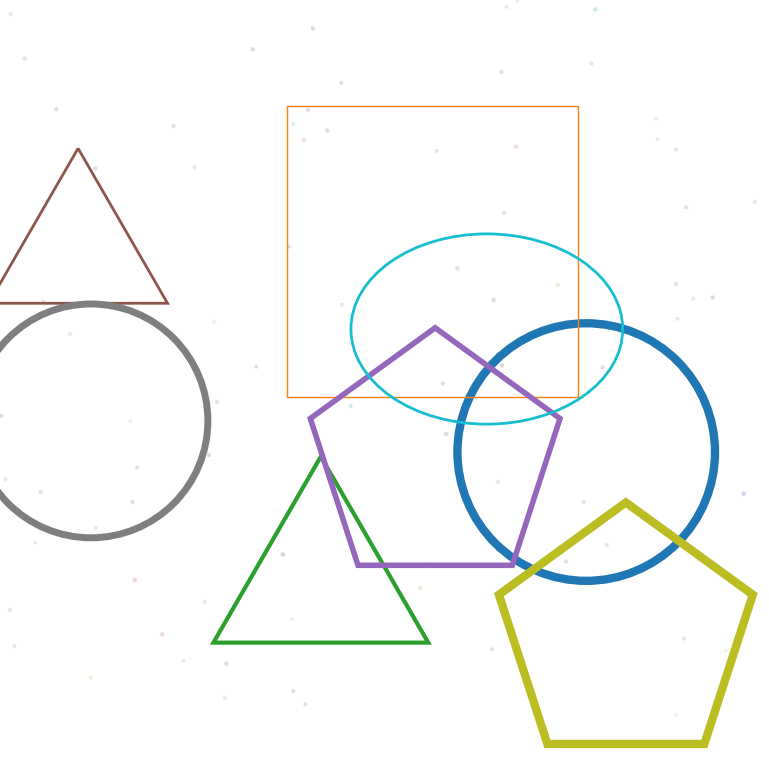[{"shape": "circle", "thickness": 3, "radius": 0.84, "center": [0.761, 0.413]}, {"shape": "square", "thickness": 0.5, "radius": 0.94, "center": [0.561, 0.673]}, {"shape": "triangle", "thickness": 1.5, "radius": 0.81, "center": [0.417, 0.246]}, {"shape": "pentagon", "thickness": 2, "radius": 0.85, "center": [0.565, 0.404]}, {"shape": "triangle", "thickness": 1, "radius": 0.67, "center": [0.101, 0.673]}, {"shape": "circle", "thickness": 2.5, "radius": 0.76, "center": [0.118, 0.453]}, {"shape": "pentagon", "thickness": 3, "radius": 0.87, "center": [0.813, 0.174]}, {"shape": "oval", "thickness": 1, "radius": 0.88, "center": [0.632, 0.573]}]